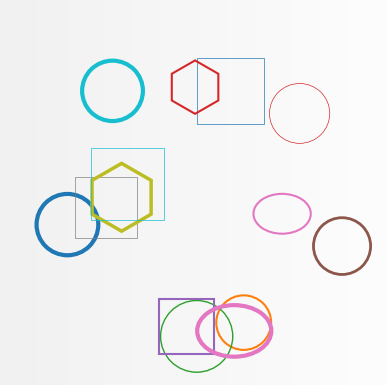[{"shape": "circle", "thickness": 3, "radius": 0.4, "center": [0.174, 0.417]}, {"shape": "square", "thickness": 0.5, "radius": 0.43, "center": [0.595, 0.764]}, {"shape": "circle", "thickness": 1.5, "radius": 0.35, "center": [0.629, 0.162]}, {"shape": "circle", "thickness": 1, "radius": 0.47, "center": [0.508, 0.126]}, {"shape": "circle", "thickness": 0.5, "radius": 0.39, "center": [0.773, 0.705]}, {"shape": "hexagon", "thickness": 1.5, "radius": 0.35, "center": [0.503, 0.774]}, {"shape": "square", "thickness": 1.5, "radius": 0.35, "center": [0.482, 0.152]}, {"shape": "circle", "thickness": 2, "radius": 0.37, "center": [0.883, 0.361]}, {"shape": "oval", "thickness": 1.5, "radius": 0.37, "center": [0.728, 0.445]}, {"shape": "oval", "thickness": 3, "radius": 0.48, "center": [0.605, 0.14]}, {"shape": "square", "thickness": 0.5, "radius": 0.4, "center": [0.274, 0.46]}, {"shape": "hexagon", "thickness": 2.5, "radius": 0.44, "center": [0.314, 0.488]}, {"shape": "circle", "thickness": 3, "radius": 0.39, "center": [0.29, 0.764]}, {"shape": "square", "thickness": 0.5, "radius": 0.47, "center": [0.329, 0.522]}]